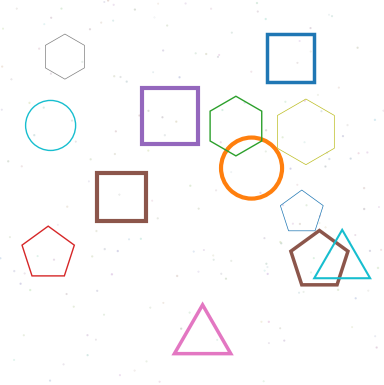[{"shape": "square", "thickness": 2.5, "radius": 0.31, "center": [0.754, 0.849]}, {"shape": "pentagon", "thickness": 0.5, "radius": 0.29, "center": [0.784, 0.448]}, {"shape": "circle", "thickness": 3, "radius": 0.4, "center": [0.653, 0.563]}, {"shape": "hexagon", "thickness": 1, "radius": 0.39, "center": [0.613, 0.673]}, {"shape": "pentagon", "thickness": 1, "radius": 0.36, "center": [0.125, 0.341]}, {"shape": "square", "thickness": 3, "radius": 0.36, "center": [0.442, 0.7]}, {"shape": "pentagon", "thickness": 2.5, "radius": 0.39, "center": [0.83, 0.323]}, {"shape": "square", "thickness": 3, "radius": 0.31, "center": [0.316, 0.488]}, {"shape": "triangle", "thickness": 2.5, "radius": 0.42, "center": [0.526, 0.124]}, {"shape": "hexagon", "thickness": 0.5, "radius": 0.29, "center": [0.169, 0.853]}, {"shape": "hexagon", "thickness": 0.5, "radius": 0.43, "center": [0.795, 0.658]}, {"shape": "triangle", "thickness": 1.5, "radius": 0.42, "center": [0.889, 0.319]}, {"shape": "circle", "thickness": 1, "radius": 0.32, "center": [0.131, 0.674]}]